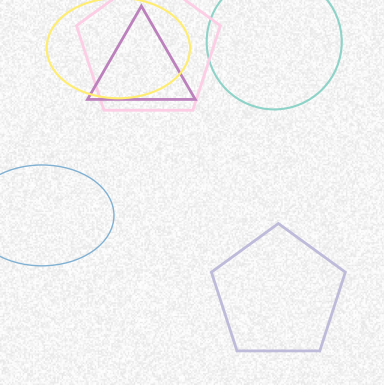[{"shape": "circle", "thickness": 1.5, "radius": 0.88, "center": [0.712, 0.891]}, {"shape": "pentagon", "thickness": 2, "radius": 0.91, "center": [0.723, 0.237]}, {"shape": "oval", "thickness": 1, "radius": 0.94, "center": [0.109, 0.441]}, {"shape": "pentagon", "thickness": 2, "radius": 0.98, "center": [0.385, 0.873]}, {"shape": "triangle", "thickness": 2, "radius": 0.81, "center": [0.367, 0.823]}, {"shape": "oval", "thickness": 1.5, "radius": 0.93, "center": [0.307, 0.875]}]